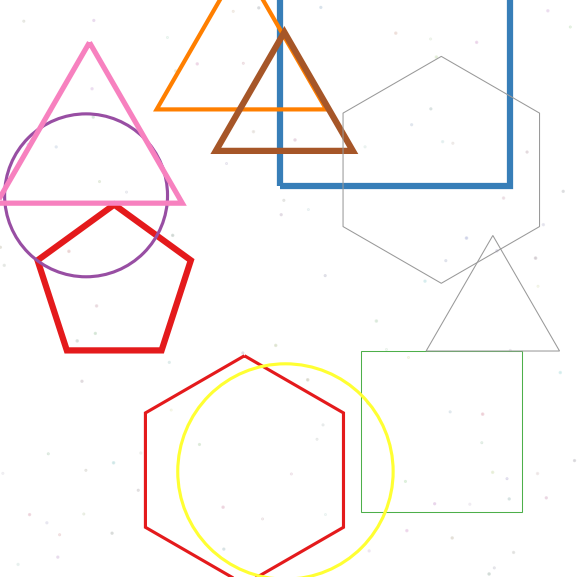[{"shape": "pentagon", "thickness": 3, "radius": 0.7, "center": [0.198, 0.505]}, {"shape": "hexagon", "thickness": 1.5, "radius": 0.99, "center": [0.423, 0.185]}, {"shape": "square", "thickness": 3, "radius": 0.99, "center": [0.684, 0.876]}, {"shape": "square", "thickness": 0.5, "radius": 0.7, "center": [0.765, 0.252]}, {"shape": "circle", "thickness": 1.5, "radius": 0.71, "center": [0.149, 0.661]}, {"shape": "triangle", "thickness": 2, "radius": 0.85, "center": [0.418, 0.894]}, {"shape": "circle", "thickness": 1.5, "radius": 0.93, "center": [0.494, 0.183]}, {"shape": "triangle", "thickness": 3, "radius": 0.69, "center": [0.492, 0.806]}, {"shape": "triangle", "thickness": 2.5, "radius": 0.93, "center": [0.155, 0.74]}, {"shape": "triangle", "thickness": 0.5, "radius": 0.67, "center": [0.853, 0.458]}, {"shape": "hexagon", "thickness": 0.5, "radius": 0.98, "center": [0.764, 0.705]}]